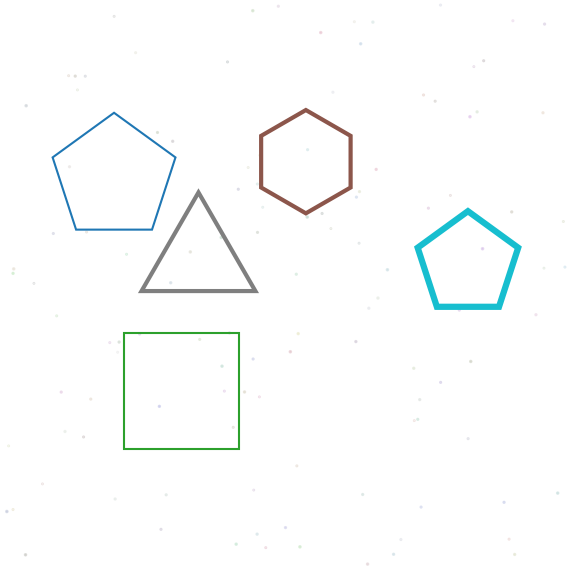[{"shape": "pentagon", "thickness": 1, "radius": 0.56, "center": [0.197, 0.692]}, {"shape": "square", "thickness": 1, "radius": 0.5, "center": [0.314, 0.322]}, {"shape": "hexagon", "thickness": 2, "radius": 0.45, "center": [0.53, 0.719]}, {"shape": "triangle", "thickness": 2, "radius": 0.57, "center": [0.344, 0.552]}, {"shape": "pentagon", "thickness": 3, "radius": 0.46, "center": [0.81, 0.542]}]